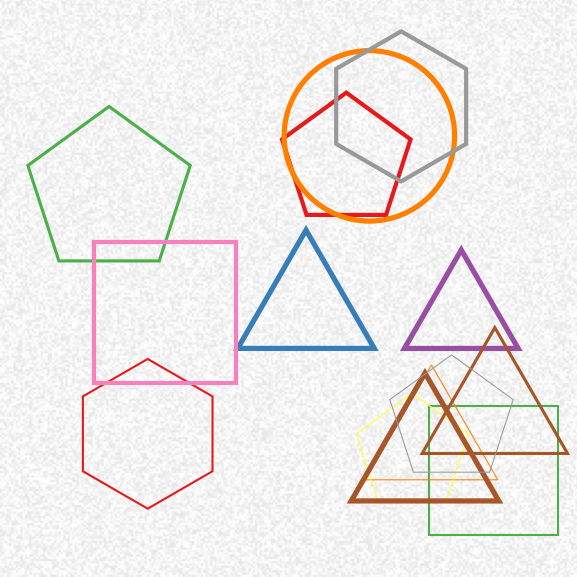[{"shape": "pentagon", "thickness": 2, "radius": 0.59, "center": [0.6, 0.722]}, {"shape": "hexagon", "thickness": 1, "radius": 0.65, "center": [0.256, 0.248]}, {"shape": "triangle", "thickness": 2.5, "radius": 0.68, "center": [0.53, 0.464]}, {"shape": "square", "thickness": 1, "radius": 0.56, "center": [0.855, 0.185]}, {"shape": "pentagon", "thickness": 1.5, "radius": 0.74, "center": [0.189, 0.667]}, {"shape": "triangle", "thickness": 2.5, "radius": 0.57, "center": [0.799, 0.453]}, {"shape": "triangle", "thickness": 0.5, "radius": 0.66, "center": [0.747, 0.235]}, {"shape": "circle", "thickness": 2.5, "radius": 0.74, "center": [0.64, 0.764]}, {"shape": "pentagon", "thickness": 0.5, "radius": 0.51, "center": [0.714, 0.216]}, {"shape": "triangle", "thickness": 1.5, "radius": 0.73, "center": [0.857, 0.287]}, {"shape": "triangle", "thickness": 2.5, "radius": 0.74, "center": [0.736, 0.206]}, {"shape": "square", "thickness": 2, "radius": 0.61, "center": [0.286, 0.458]}, {"shape": "pentagon", "thickness": 0.5, "radius": 0.56, "center": [0.782, 0.272]}, {"shape": "hexagon", "thickness": 2, "radius": 0.65, "center": [0.695, 0.815]}]